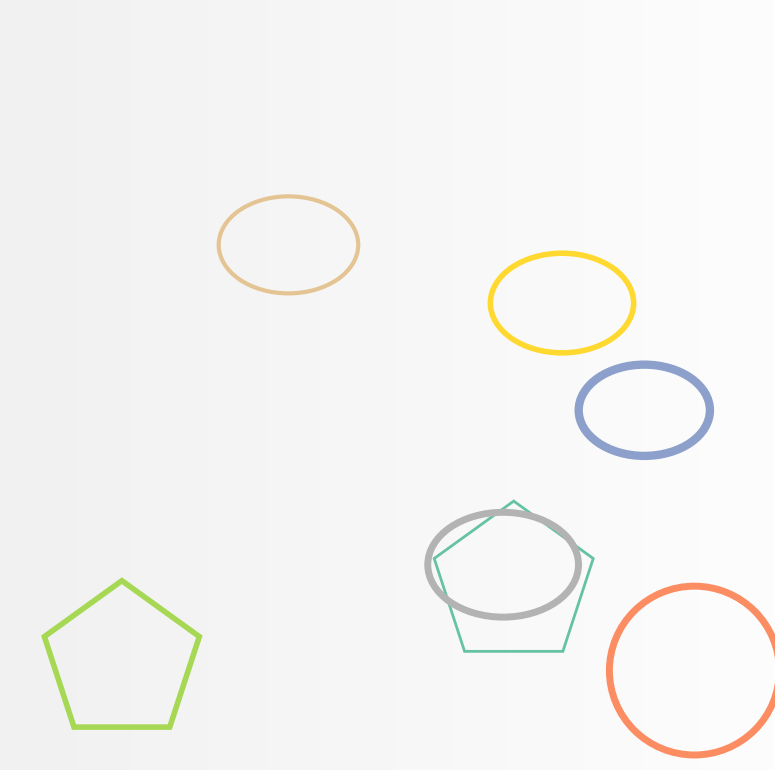[{"shape": "pentagon", "thickness": 1, "radius": 0.54, "center": [0.663, 0.241]}, {"shape": "circle", "thickness": 2.5, "radius": 0.55, "center": [0.896, 0.129]}, {"shape": "oval", "thickness": 3, "radius": 0.42, "center": [0.831, 0.467]}, {"shape": "pentagon", "thickness": 2, "radius": 0.53, "center": [0.157, 0.141]}, {"shape": "oval", "thickness": 2, "radius": 0.46, "center": [0.725, 0.606]}, {"shape": "oval", "thickness": 1.5, "radius": 0.45, "center": [0.372, 0.682]}, {"shape": "oval", "thickness": 2.5, "radius": 0.49, "center": [0.649, 0.267]}]